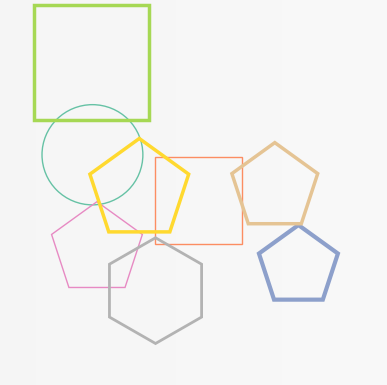[{"shape": "circle", "thickness": 1, "radius": 0.65, "center": [0.239, 0.598]}, {"shape": "square", "thickness": 1, "radius": 0.56, "center": [0.513, 0.479]}, {"shape": "pentagon", "thickness": 3, "radius": 0.54, "center": [0.77, 0.308]}, {"shape": "pentagon", "thickness": 1, "radius": 0.62, "center": [0.25, 0.353]}, {"shape": "square", "thickness": 2.5, "radius": 0.74, "center": [0.235, 0.837]}, {"shape": "pentagon", "thickness": 2.5, "radius": 0.67, "center": [0.359, 0.506]}, {"shape": "pentagon", "thickness": 2.5, "radius": 0.58, "center": [0.709, 0.513]}, {"shape": "hexagon", "thickness": 2, "radius": 0.69, "center": [0.401, 0.245]}]